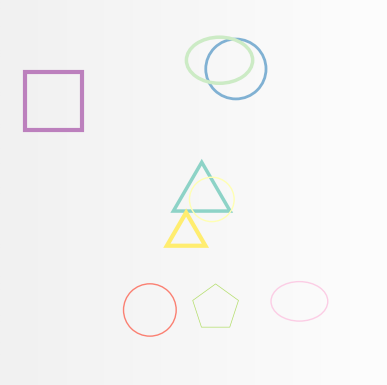[{"shape": "triangle", "thickness": 2.5, "radius": 0.42, "center": [0.521, 0.494]}, {"shape": "circle", "thickness": 1, "radius": 0.29, "center": [0.547, 0.482]}, {"shape": "circle", "thickness": 1, "radius": 0.34, "center": [0.387, 0.195]}, {"shape": "circle", "thickness": 2, "radius": 0.39, "center": [0.609, 0.821]}, {"shape": "pentagon", "thickness": 0.5, "radius": 0.31, "center": [0.556, 0.2]}, {"shape": "oval", "thickness": 1, "radius": 0.37, "center": [0.773, 0.217]}, {"shape": "square", "thickness": 3, "radius": 0.37, "center": [0.138, 0.737]}, {"shape": "oval", "thickness": 2.5, "radius": 0.43, "center": [0.567, 0.844]}, {"shape": "triangle", "thickness": 3, "radius": 0.29, "center": [0.48, 0.39]}]